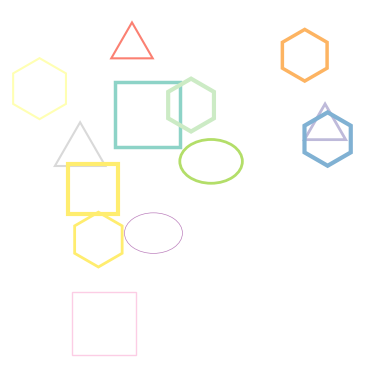[{"shape": "square", "thickness": 2.5, "radius": 0.43, "center": [0.384, 0.703]}, {"shape": "hexagon", "thickness": 1.5, "radius": 0.4, "center": [0.103, 0.77]}, {"shape": "triangle", "thickness": 2, "radius": 0.31, "center": [0.844, 0.668]}, {"shape": "triangle", "thickness": 1.5, "radius": 0.31, "center": [0.343, 0.88]}, {"shape": "hexagon", "thickness": 3, "radius": 0.35, "center": [0.851, 0.639]}, {"shape": "hexagon", "thickness": 2.5, "radius": 0.34, "center": [0.792, 0.857]}, {"shape": "oval", "thickness": 2, "radius": 0.41, "center": [0.548, 0.581]}, {"shape": "square", "thickness": 1, "radius": 0.41, "center": [0.27, 0.16]}, {"shape": "triangle", "thickness": 1.5, "radius": 0.38, "center": [0.208, 0.607]}, {"shape": "oval", "thickness": 0.5, "radius": 0.38, "center": [0.399, 0.395]}, {"shape": "hexagon", "thickness": 3, "radius": 0.34, "center": [0.496, 0.727]}, {"shape": "square", "thickness": 3, "radius": 0.33, "center": [0.241, 0.509]}, {"shape": "hexagon", "thickness": 2, "radius": 0.36, "center": [0.256, 0.378]}]